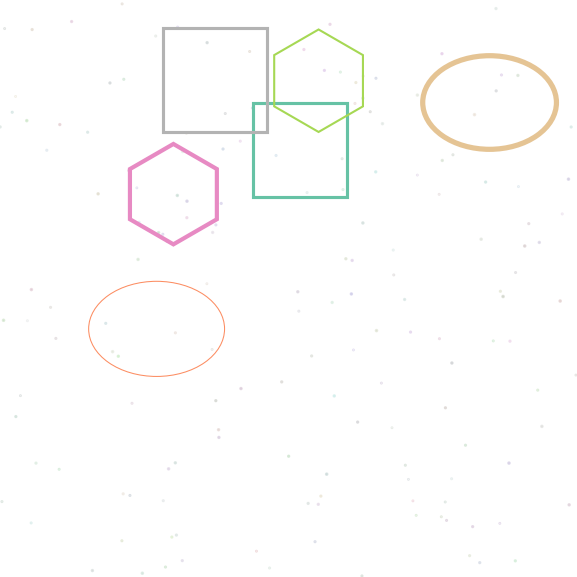[{"shape": "square", "thickness": 1.5, "radius": 0.4, "center": [0.519, 0.739]}, {"shape": "oval", "thickness": 0.5, "radius": 0.59, "center": [0.271, 0.43]}, {"shape": "hexagon", "thickness": 2, "radius": 0.43, "center": [0.3, 0.663]}, {"shape": "hexagon", "thickness": 1, "radius": 0.44, "center": [0.552, 0.859]}, {"shape": "oval", "thickness": 2.5, "radius": 0.58, "center": [0.848, 0.822]}, {"shape": "square", "thickness": 1.5, "radius": 0.45, "center": [0.373, 0.86]}]